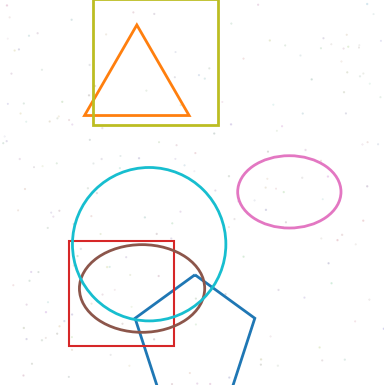[{"shape": "pentagon", "thickness": 2, "radius": 0.82, "center": [0.506, 0.123]}, {"shape": "triangle", "thickness": 2, "radius": 0.78, "center": [0.355, 0.778]}, {"shape": "square", "thickness": 1.5, "radius": 0.68, "center": [0.315, 0.238]}, {"shape": "oval", "thickness": 2, "radius": 0.81, "center": [0.369, 0.251]}, {"shape": "oval", "thickness": 2, "radius": 0.67, "center": [0.752, 0.502]}, {"shape": "square", "thickness": 2, "radius": 0.82, "center": [0.404, 0.839]}, {"shape": "circle", "thickness": 2, "radius": 1.0, "center": [0.387, 0.366]}]